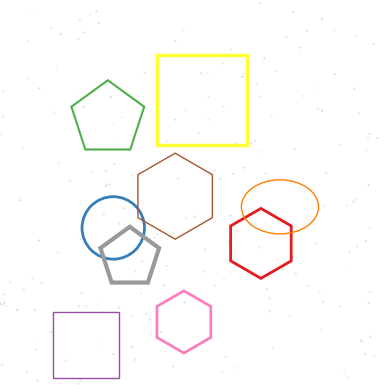[{"shape": "hexagon", "thickness": 2, "radius": 0.45, "center": [0.678, 0.368]}, {"shape": "circle", "thickness": 2, "radius": 0.41, "center": [0.294, 0.408]}, {"shape": "pentagon", "thickness": 1.5, "radius": 0.5, "center": [0.28, 0.692]}, {"shape": "square", "thickness": 1, "radius": 0.43, "center": [0.223, 0.104]}, {"shape": "oval", "thickness": 1, "radius": 0.5, "center": [0.727, 0.463]}, {"shape": "square", "thickness": 2.5, "radius": 0.58, "center": [0.525, 0.74]}, {"shape": "hexagon", "thickness": 1, "radius": 0.56, "center": [0.455, 0.49]}, {"shape": "hexagon", "thickness": 2, "radius": 0.4, "center": [0.478, 0.164]}, {"shape": "pentagon", "thickness": 3, "radius": 0.4, "center": [0.337, 0.331]}]